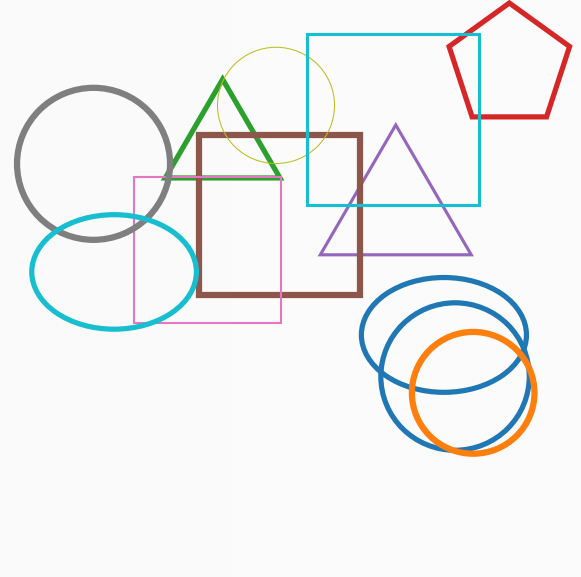[{"shape": "circle", "thickness": 2.5, "radius": 0.64, "center": [0.783, 0.347]}, {"shape": "oval", "thickness": 2.5, "radius": 0.71, "center": [0.764, 0.419]}, {"shape": "circle", "thickness": 3, "radius": 0.53, "center": [0.814, 0.319]}, {"shape": "triangle", "thickness": 2.5, "radius": 0.57, "center": [0.383, 0.748]}, {"shape": "pentagon", "thickness": 2.5, "radius": 0.54, "center": [0.876, 0.885]}, {"shape": "triangle", "thickness": 1.5, "radius": 0.75, "center": [0.681, 0.633]}, {"shape": "square", "thickness": 3, "radius": 0.69, "center": [0.481, 0.628]}, {"shape": "square", "thickness": 1, "radius": 0.63, "center": [0.357, 0.566]}, {"shape": "circle", "thickness": 3, "radius": 0.66, "center": [0.161, 0.715]}, {"shape": "circle", "thickness": 0.5, "radius": 0.5, "center": [0.475, 0.817]}, {"shape": "square", "thickness": 1.5, "radius": 0.74, "center": [0.676, 0.792]}, {"shape": "oval", "thickness": 2.5, "radius": 0.71, "center": [0.196, 0.528]}]